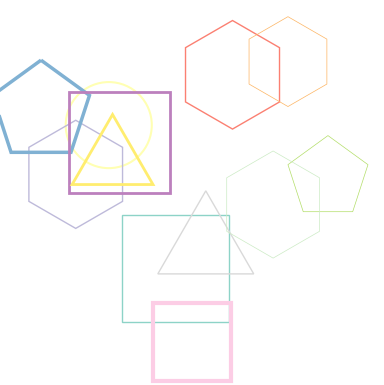[{"shape": "square", "thickness": 1, "radius": 0.7, "center": [0.456, 0.302]}, {"shape": "circle", "thickness": 1.5, "radius": 0.56, "center": [0.282, 0.675]}, {"shape": "hexagon", "thickness": 1, "radius": 0.7, "center": [0.197, 0.547]}, {"shape": "hexagon", "thickness": 1, "radius": 0.7, "center": [0.604, 0.806]}, {"shape": "pentagon", "thickness": 2.5, "radius": 0.66, "center": [0.107, 0.711]}, {"shape": "hexagon", "thickness": 0.5, "radius": 0.58, "center": [0.748, 0.84]}, {"shape": "pentagon", "thickness": 0.5, "radius": 0.55, "center": [0.852, 0.539]}, {"shape": "square", "thickness": 3, "radius": 0.5, "center": [0.498, 0.112]}, {"shape": "triangle", "thickness": 1, "radius": 0.72, "center": [0.534, 0.361]}, {"shape": "square", "thickness": 2, "radius": 0.65, "center": [0.311, 0.63]}, {"shape": "hexagon", "thickness": 0.5, "radius": 0.7, "center": [0.709, 0.469]}, {"shape": "triangle", "thickness": 2, "radius": 0.61, "center": [0.292, 0.581]}]